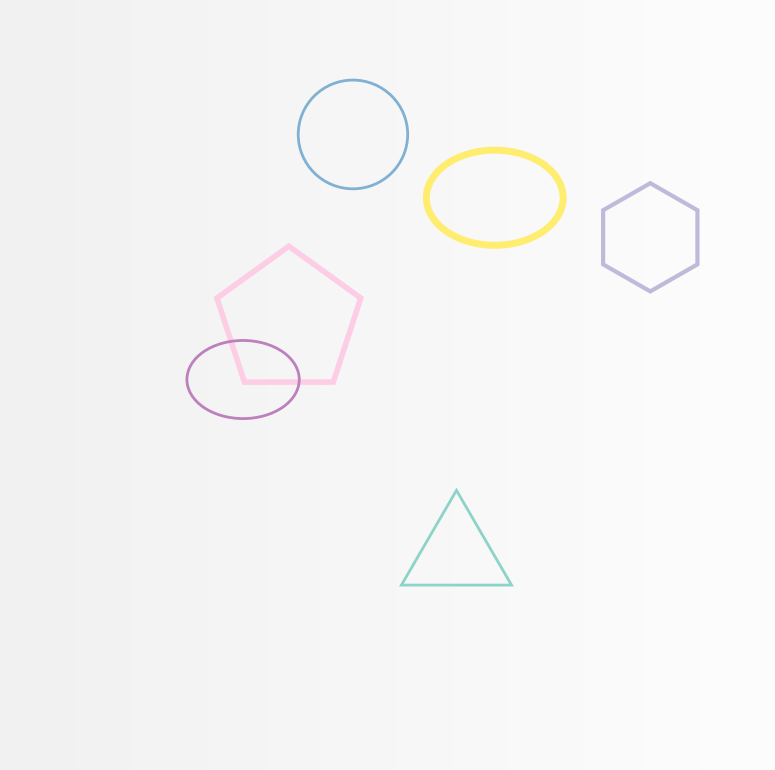[{"shape": "triangle", "thickness": 1, "radius": 0.41, "center": [0.589, 0.281]}, {"shape": "hexagon", "thickness": 1.5, "radius": 0.35, "center": [0.839, 0.692]}, {"shape": "circle", "thickness": 1, "radius": 0.35, "center": [0.455, 0.825]}, {"shape": "pentagon", "thickness": 2, "radius": 0.49, "center": [0.373, 0.583]}, {"shape": "oval", "thickness": 1, "radius": 0.36, "center": [0.314, 0.507]}, {"shape": "oval", "thickness": 2.5, "radius": 0.44, "center": [0.638, 0.743]}]